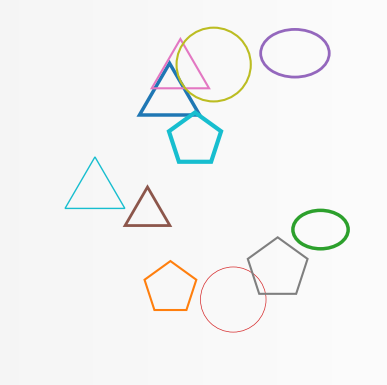[{"shape": "triangle", "thickness": 2.5, "radius": 0.45, "center": [0.438, 0.746]}, {"shape": "pentagon", "thickness": 1.5, "radius": 0.35, "center": [0.44, 0.252]}, {"shape": "oval", "thickness": 2.5, "radius": 0.36, "center": [0.827, 0.404]}, {"shape": "circle", "thickness": 0.5, "radius": 0.42, "center": [0.602, 0.222]}, {"shape": "oval", "thickness": 2, "radius": 0.44, "center": [0.761, 0.862]}, {"shape": "triangle", "thickness": 2, "radius": 0.33, "center": [0.381, 0.448]}, {"shape": "triangle", "thickness": 1.5, "radius": 0.43, "center": [0.466, 0.813]}, {"shape": "pentagon", "thickness": 1.5, "radius": 0.41, "center": [0.717, 0.302]}, {"shape": "circle", "thickness": 1.5, "radius": 0.48, "center": [0.551, 0.832]}, {"shape": "pentagon", "thickness": 3, "radius": 0.35, "center": [0.503, 0.637]}, {"shape": "triangle", "thickness": 1, "radius": 0.45, "center": [0.245, 0.503]}]